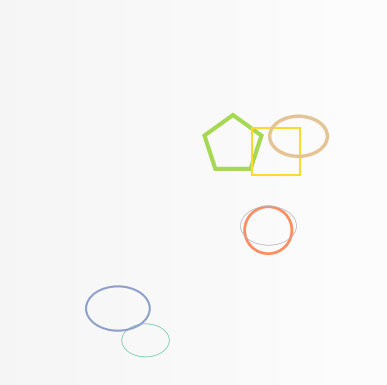[{"shape": "oval", "thickness": 0.5, "radius": 0.31, "center": [0.376, 0.116]}, {"shape": "circle", "thickness": 2, "radius": 0.3, "center": [0.692, 0.402]}, {"shape": "oval", "thickness": 1.5, "radius": 0.41, "center": [0.304, 0.199]}, {"shape": "pentagon", "thickness": 3, "radius": 0.39, "center": [0.601, 0.624]}, {"shape": "square", "thickness": 1.5, "radius": 0.31, "center": [0.712, 0.607]}, {"shape": "oval", "thickness": 2.5, "radius": 0.37, "center": [0.77, 0.646]}, {"shape": "oval", "thickness": 0.5, "radius": 0.36, "center": [0.693, 0.414]}]